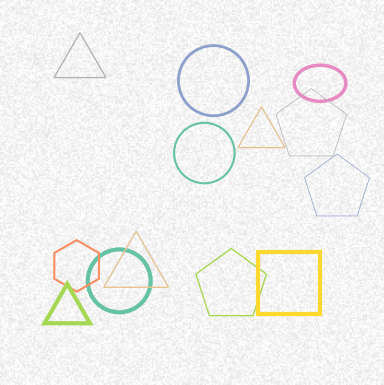[{"shape": "circle", "thickness": 3, "radius": 0.41, "center": [0.31, 0.27]}, {"shape": "circle", "thickness": 1.5, "radius": 0.39, "center": [0.531, 0.602]}, {"shape": "hexagon", "thickness": 1.5, "radius": 0.33, "center": [0.199, 0.309]}, {"shape": "circle", "thickness": 2, "radius": 0.46, "center": [0.555, 0.79]}, {"shape": "pentagon", "thickness": 0.5, "radius": 0.44, "center": [0.875, 0.511]}, {"shape": "oval", "thickness": 2.5, "radius": 0.34, "center": [0.831, 0.784]}, {"shape": "triangle", "thickness": 3, "radius": 0.34, "center": [0.175, 0.194]}, {"shape": "pentagon", "thickness": 1, "radius": 0.48, "center": [0.601, 0.258]}, {"shape": "square", "thickness": 3, "radius": 0.4, "center": [0.75, 0.265]}, {"shape": "triangle", "thickness": 1, "radius": 0.49, "center": [0.354, 0.302]}, {"shape": "triangle", "thickness": 1, "radius": 0.35, "center": [0.679, 0.652]}, {"shape": "triangle", "thickness": 1, "radius": 0.39, "center": [0.208, 0.837]}, {"shape": "pentagon", "thickness": 0.5, "radius": 0.48, "center": [0.809, 0.673]}]